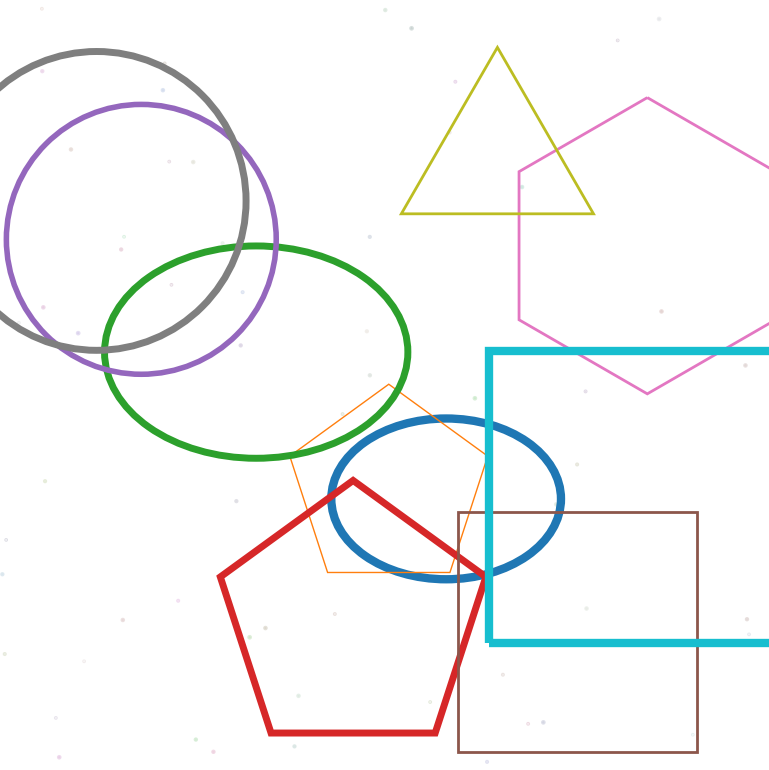[{"shape": "oval", "thickness": 3, "radius": 0.75, "center": [0.579, 0.352]}, {"shape": "pentagon", "thickness": 0.5, "radius": 0.68, "center": [0.505, 0.366]}, {"shape": "oval", "thickness": 2.5, "radius": 0.98, "center": [0.333, 0.543]}, {"shape": "pentagon", "thickness": 2.5, "radius": 0.91, "center": [0.459, 0.195]}, {"shape": "circle", "thickness": 2, "radius": 0.88, "center": [0.184, 0.689]}, {"shape": "square", "thickness": 1, "radius": 0.78, "center": [0.75, 0.179]}, {"shape": "hexagon", "thickness": 1, "radius": 0.96, "center": [0.841, 0.681]}, {"shape": "circle", "thickness": 2.5, "radius": 0.97, "center": [0.126, 0.739]}, {"shape": "triangle", "thickness": 1, "radius": 0.72, "center": [0.646, 0.794]}, {"shape": "square", "thickness": 3, "radius": 0.95, "center": [0.824, 0.354]}]